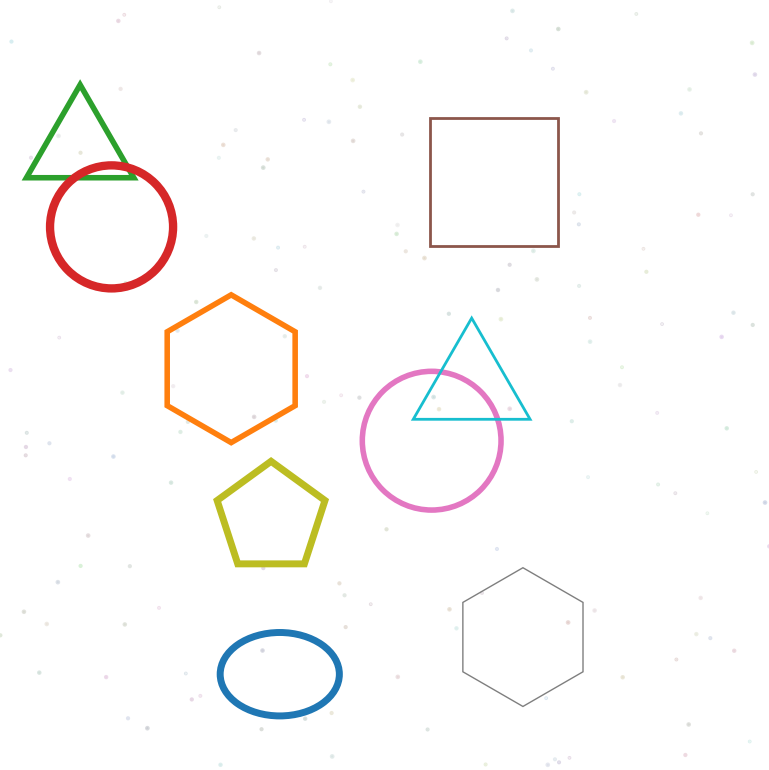[{"shape": "oval", "thickness": 2.5, "radius": 0.39, "center": [0.363, 0.124]}, {"shape": "hexagon", "thickness": 2, "radius": 0.48, "center": [0.3, 0.521]}, {"shape": "triangle", "thickness": 2, "radius": 0.4, "center": [0.104, 0.809]}, {"shape": "circle", "thickness": 3, "radius": 0.4, "center": [0.145, 0.705]}, {"shape": "square", "thickness": 1, "radius": 0.42, "center": [0.642, 0.763]}, {"shape": "circle", "thickness": 2, "radius": 0.45, "center": [0.561, 0.428]}, {"shape": "hexagon", "thickness": 0.5, "radius": 0.45, "center": [0.679, 0.173]}, {"shape": "pentagon", "thickness": 2.5, "radius": 0.37, "center": [0.352, 0.327]}, {"shape": "triangle", "thickness": 1, "radius": 0.44, "center": [0.613, 0.499]}]